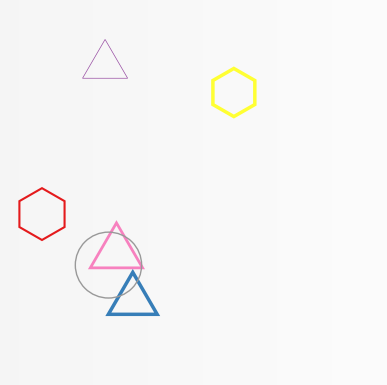[{"shape": "hexagon", "thickness": 1.5, "radius": 0.34, "center": [0.108, 0.444]}, {"shape": "triangle", "thickness": 2.5, "radius": 0.36, "center": [0.343, 0.22]}, {"shape": "triangle", "thickness": 0.5, "radius": 0.34, "center": [0.271, 0.83]}, {"shape": "hexagon", "thickness": 2.5, "radius": 0.31, "center": [0.604, 0.76]}, {"shape": "triangle", "thickness": 2, "radius": 0.39, "center": [0.301, 0.343]}, {"shape": "circle", "thickness": 1, "radius": 0.43, "center": [0.28, 0.311]}]